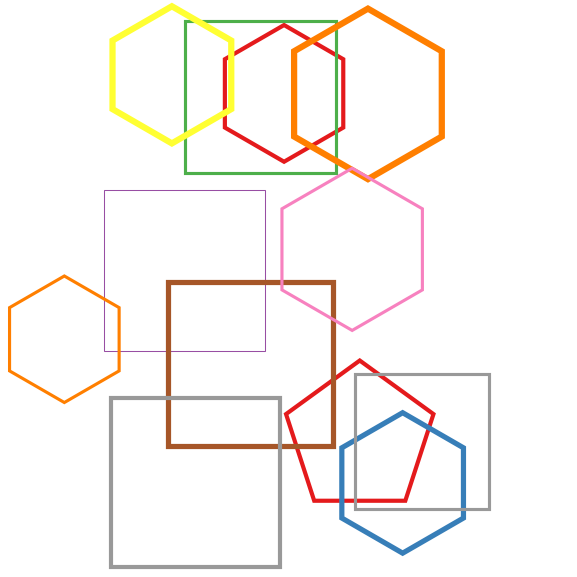[{"shape": "hexagon", "thickness": 2, "radius": 0.59, "center": [0.492, 0.837]}, {"shape": "pentagon", "thickness": 2, "radius": 0.67, "center": [0.623, 0.241]}, {"shape": "hexagon", "thickness": 2.5, "radius": 0.61, "center": [0.697, 0.163]}, {"shape": "square", "thickness": 1.5, "radius": 0.66, "center": [0.451, 0.831]}, {"shape": "square", "thickness": 0.5, "radius": 0.7, "center": [0.319, 0.531]}, {"shape": "hexagon", "thickness": 1.5, "radius": 0.55, "center": [0.111, 0.412]}, {"shape": "hexagon", "thickness": 3, "radius": 0.74, "center": [0.637, 0.837]}, {"shape": "hexagon", "thickness": 3, "radius": 0.59, "center": [0.298, 0.87]}, {"shape": "square", "thickness": 2.5, "radius": 0.71, "center": [0.434, 0.369]}, {"shape": "hexagon", "thickness": 1.5, "radius": 0.7, "center": [0.61, 0.567]}, {"shape": "square", "thickness": 2, "radius": 0.73, "center": [0.338, 0.163]}, {"shape": "square", "thickness": 1.5, "radius": 0.58, "center": [0.731, 0.234]}]